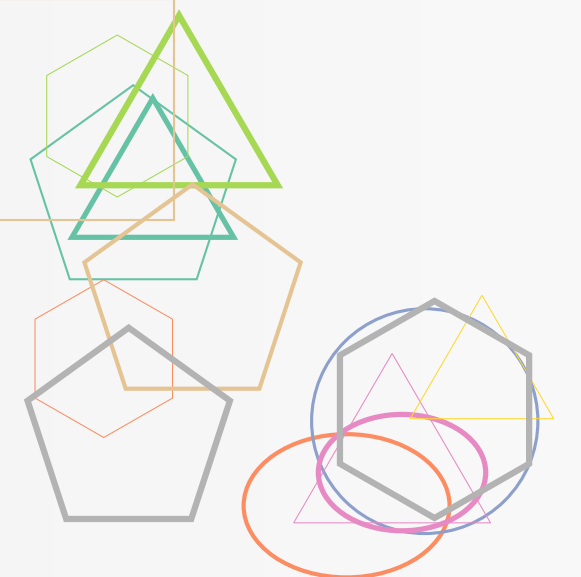[{"shape": "pentagon", "thickness": 1, "radius": 0.93, "center": [0.229, 0.666]}, {"shape": "triangle", "thickness": 2.5, "radius": 0.8, "center": [0.263, 0.669]}, {"shape": "oval", "thickness": 2, "radius": 0.89, "center": [0.596, 0.123]}, {"shape": "hexagon", "thickness": 0.5, "radius": 0.68, "center": [0.179, 0.378]}, {"shape": "circle", "thickness": 1.5, "radius": 0.97, "center": [0.731, 0.27]}, {"shape": "oval", "thickness": 2.5, "radius": 0.72, "center": [0.692, 0.181]}, {"shape": "triangle", "thickness": 0.5, "radius": 0.98, "center": [0.675, 0.192]}, {"shape": "hexagon", "thickness": 0.5, "radius": 0.7, "center": [0.202, 0.798]}, {"shape": "triangle", "thickness": 3, "radius": 0.98, "center": [0.308, 0.776]}, {"shape": "triangle", "thickness": 0.5, "radius": 0.71, "center": [0.829, 0.345]}, {"shape": "square", "thickness": 1, "radius": 0.96, "center": [0.108, 0.809]}, {"shape": "pentagon", "thickness": 2, "radius": 0.98, "center": [0.331, 0.484]}, {"shape": "hexagon", "thickness": 3, "radius": 0.94, "center": [0.748, 0.29]}, {"shape": "pentagon", "thickness": 3, "radius": 0.92, "center": [0.221, 0.249]}]